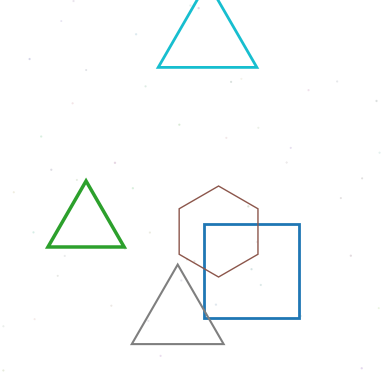[{"shape": "square", "thickness": 2, "radius": 0.61, "center": [0.653, 0.297]}, {"shape": "triangle", "thickness": 2.5, "radius": 0.57, "center": [0.224, 0.416]}, {"shape": "hexagon", "thickness": 1, "radius": 0.59, "center": [0.568, 0.399]}, {"shape": "triangle", "thickness": 1.5, "radius": 0.69, "center": [0.462, 0.175]}, {"shape": "triangle", "thickness": 2, "radius": 0.74, "center": [0.539, 0.899]}]